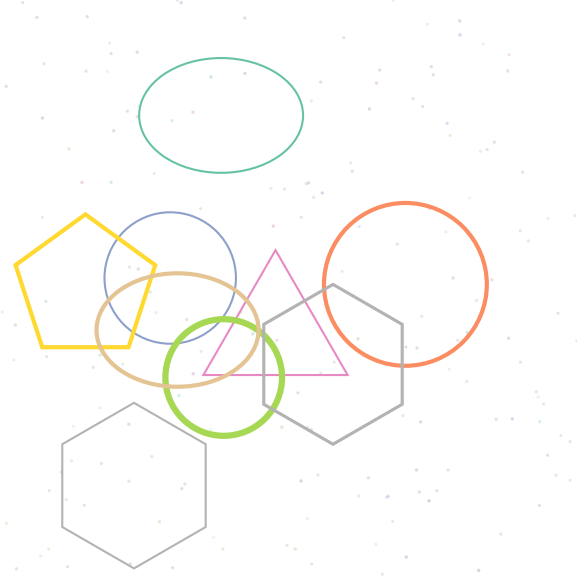[{"shape": "oval", "thickness": 1, "radius": 0.71, "center": [0.383, 0.799]}, {"shape": "circle", "thickness": 2, "radius": 0.7, "center": [0.702, 0.507]}, {"shape": "circle", "thickness": 1, "radius": 0.57, "center": [0.295, 0.518]}, {"shape": "triangle", "thickness": 1, "radius": 0.72, "center": [0.477, 0.422]}, {"shape": "circle", "thickness": 3, "radius": 0.51, "center": [0.387, 0.345]}, {"shape": "pentagon", "thickness": 2, "radius": 0.64, "center": [0.148, 0.501]}, {"shape": "oval", "thickness": 2, "radius": 0.7, "center": [0.307, 0.428]}, {"shape": "hexagon", "thickness": 1, "radius": 0.72, "center": [0.232, 0.158]}, {"shape": "hexagon", "thickness": 1.5, "radius": 0.69, "center": [0.577, 0.368]}]